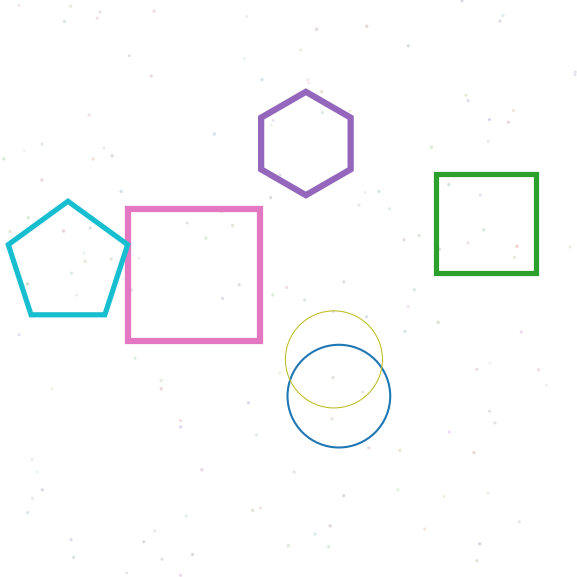[{"shape": "circle", "thickness": 1, "radius": 0.44, "center": [0.587, 0.313]}, {"shape": "square", "thickness": 2.5, "radius": 0.43, "center": [0.842, 0.612]}, {"shape": "hexagon", "thickness": 3, "radius": 0.45, "center": [0.53, 0.751]}, {"shape": "square", "thickness": 3, "radius": 0.57, "center": [0.335, 0.523]}, {"shape": "circle", "thickness": 0.5, "radius": 0.42, "center": [0.578, 0.377]}, {"shape": "pentagon", "thickness": 2.5, "radius": 0.54, "center": [0.118, 0.542]}]